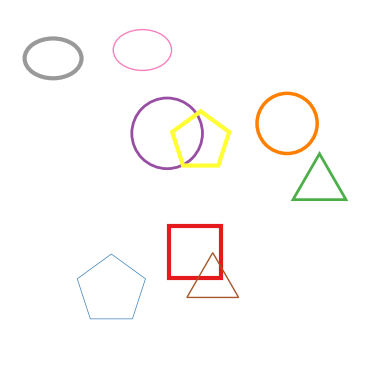[{"shape": "square", "thickness": 3, "radius": 0.34, "center": [0.507, 0.346]}, {"shape": "pentagon", "thickness": 0.5, "radius": 0.47, "center": [0.289, 0.247]}, {"shape": "triangle", "thickness": 2, "radius": 0.4, "center": [0.83, 0.521]}, {"shape": "circle", "thickness": 2, "radius": 0.46, "center": [0.434, 0.654]}, {"shape": "circle", "thickness": 2.5, "radius": 0.39, "center": [0.746, 0.679]}, {"shape": "pentagon", "thickness": 3, "radius": 0.39, "center": [0.521, 0.633]}, {"shape": "triangle", "thickness": 1, "radius": 0.39, "center": [0.553, 0.266]}, {"shape": "oval", "thickness": 1, "radius": 0.38, "center": [0.37, 0.87]}, {"shape": "oval", "thickness": 3, "radius": 0.37, "center": [0.138, 0.848]}]